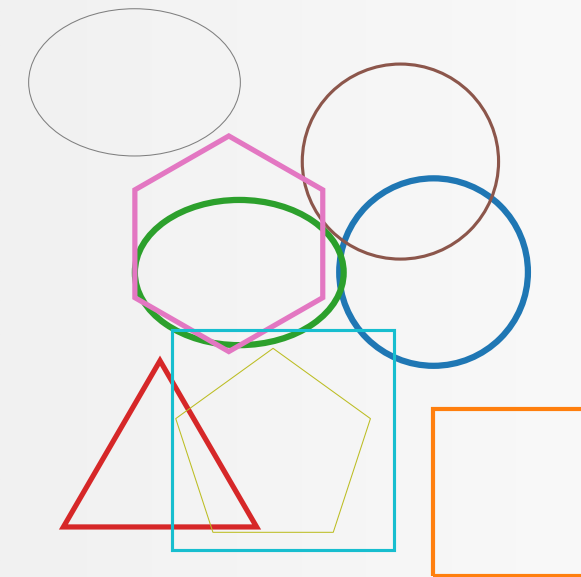[{"shape": "circle", "thickness": 3, "radius": 0.81, "center": [0.746, 0.528]}, {"shape": "square", "thickness": 2, "radius": 0.72, "center": [0.889, 0.146]}, {"shape": "oval", "thickness": 3, "radius": 0.9, "center": [0.412, 0.527]}, {"shape": "triangle", "thickness": 2.5, "radius": 0.96, "center": [0.275, 0.183]}, {"shape": "circle", "thickness": 1.5, "radius": 0.84, "center": [0.689, 0.719]}, {"shape": "hexagon", "thickness": 2.5, "radius": 0.93, "center": [0.394, 0.577]}, {"shape": "oval", "thickness": 0.5, "radius": 0.91, "center": [0.231, 0.857]}, {"shape": "pentagon", "thickness": 0.5, "radius": 0.88, "center": [0.47, 0.22]}, {"shape": "square", "thickness": 1.5, "radius": 0.95, "center": [0.487, 0.237]}]